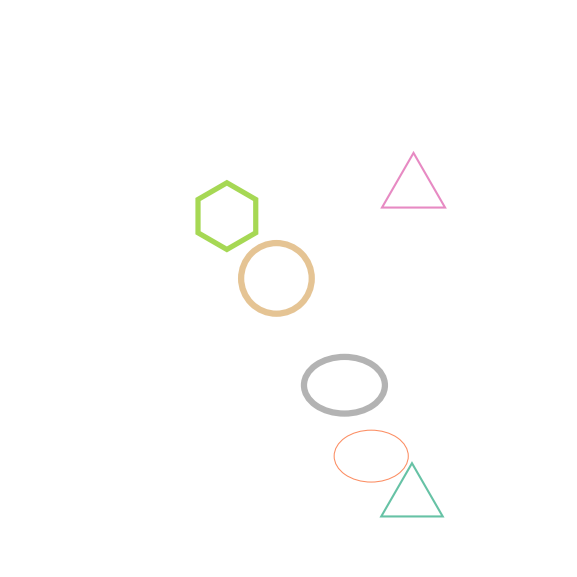[{"shape": "triangle", "thickness": 1, "radius": 0.31, "center": [0.713, 0.136]}, {"shape": "oval", "thickness": 0.5, "radius": 0.32, "center": [0.643, 0.209]}, {"shape": "triangle", "thickness": 1, "radius": 0.32, "center": [0.716, 0.671]}, {"shape": "hexagon", "thickness": 2.5, "radius": 0.29, "center": [0.393, 0.625]}, {"shape": "circle", "thickness": 3, "radius": 0.31, "center": [0.479, 0.517]}, {"shape": "oval", "thickness": 3, "radius": 0.35, "center": [0.596, 0.332]}]